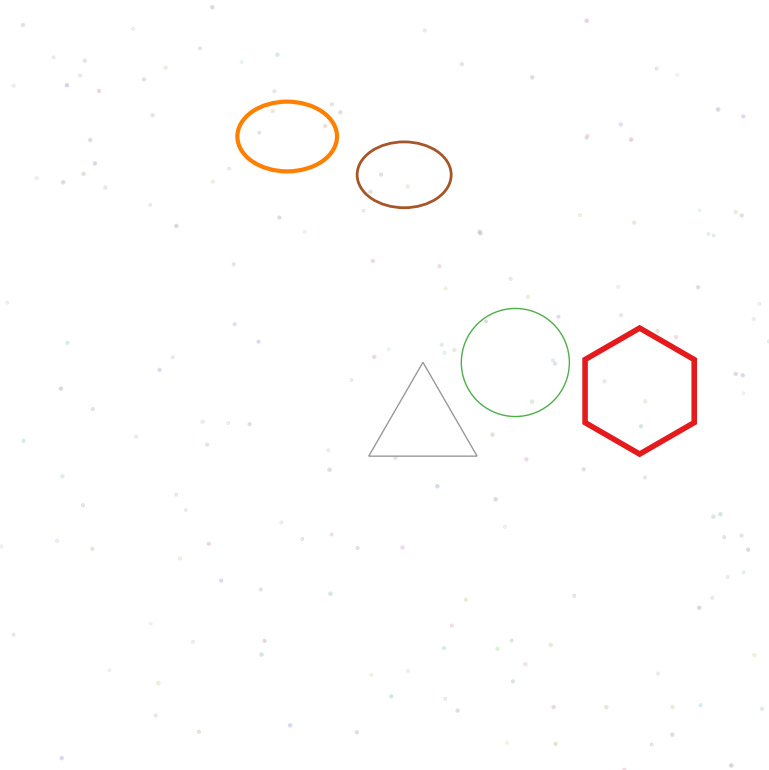[{"shape": "hexagon", "thickness": 2, "radius": 0.41, "center": [0.831, 0.492]}, {"shape": "circle", "thickness": 0.5, "radius": 0.35, "center": [0.669, 0.529]}, {"shape": "oval", "thickness": 1.5, "radius": 0.32, "center": [0.373, 0.823]}, {"shape": "oval", "thickness": 1, "radius": 0.31, "center": [0.525, 0.773]}, {"shape": "triangle", "thickness": 0.5, "radius": 0.41, "center": [0.549, 0.448]}]